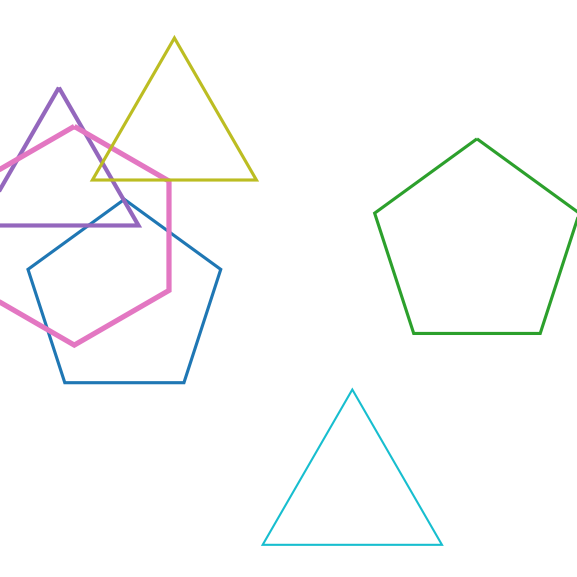[{"shape": "pentagon", "thickness": 1.5, "radius": 0.88, "center": [0.215, 0.478]}, {"shape": "pentagon", "thickness": 1.5, "radius": 0.93, "center": [0.826, 0.572]}, {"shape": "triangle", "thickness": 2, "radius": 0.8, "center": [0.102, 0.688]}, {"shape": "hexagon", "thickness": 2.5, "radius": 0.95, "center": [0.129, 0.591]}, {"shape": "triangle", "thickness": 1.5, "radius": 0.82, "center": [0.302, 0.769]}, {"shape": "triangle", "thickness": 1, "radius": 0.9, "center": [0.61, 0.145]}]